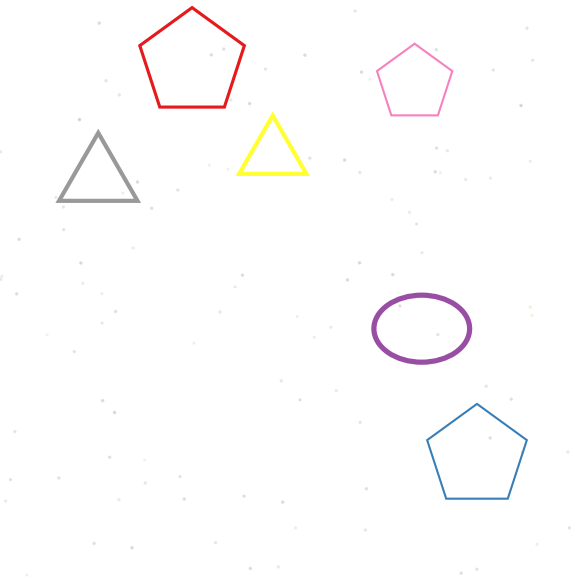[{"shape": "pentagon", "thickness": 1.5, "radius": 0.48, "center": [0.333, 0.891]}, {"shape": "pentagon", "thickness": 1, "radius": 0.45, "center": [0.826, 0.209]}, {"shape": "oval", "thickness": 2.5, "radius": 0.41, "center": [0.73, 0.43]}, {"shape": "triangle", "thickness": 2, "radius": 0.34, "center": [0.472, 0.732]}, {"shape": "pentagon", "thickness": 1, "radius": 0.34, "center": [0.718, 0.855]}, {"shape": "triangle", "thickness": 2, "radius": 0.39, "center": [0.17, 0.691]}]